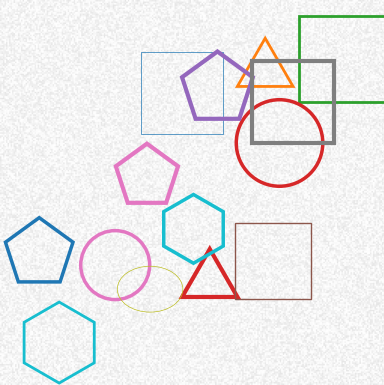[{"shape": "pentagon", "thickness": 2.5, "radius": 0.46, "center": [0.102, 0.342]}, {"shape": "square", "thickness": 0.5, "radius": 0.53, "center": [0.472, 0.759]}, {"shape": "triangle", "thickness": 2, "radius": 0.42, "center": [0.689, 0.817]}, {"shape": "square", "thickness": 2, "radius": 0.56, "center": [0.888, 0.846]}, {"shape": "triangle", "thickness": 3, "radius": 0.42, "center": [0.545, 0.27]}, {"shape": "circle", "thickness": 2.5, "radius": 0.56, "center": [0.726, 0.629]}, {"shape": "pentagon", "thickness": 3, "radius": 0.48, "center": [0.565, 0.77]}, {"shape": "square", "thickness": 1, "radius": 0.5, "center": [0.709, 0.322]}, {"shape": "circle", "thickness": 2.5, "radius": 0.45, "center": [0.299, 0.311]}, {"shape": "pentagon", "thickness": 3, "radius": 0.42, "center": [0.382, 0.542]}, {"shape": "square", "thickness": 3, "radius": 0.53, "center": [0.761, 0.736]}, {"shape": "oval", "thickness": 0.5, "radius": 0.43, "center": [0.39, 0.249]}, {"shape": "hexagon", "thickness": 2.5, "radius": 0.45, "center": [0.503, 0.406]}, {"shape": "hexagon", "thickness": 2, "radius": 0.53, "center": [0.154, 0.11]}]